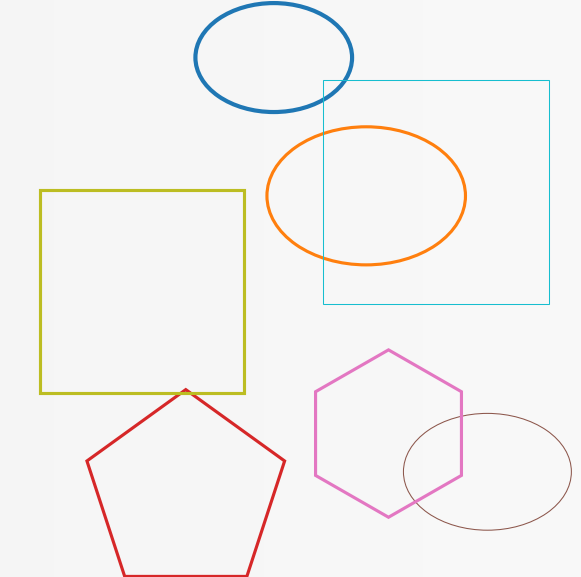[{"shape": "oval", "thickness": 2, "radius": 0.67, "center": [0.471, 0.899]}, {"shape": "oval", "thickness": 1.5, "radius": 0.85, "center": [0.63, 0.66]}, {"shape": "pentagon", "thickness": 1.5, "radius": 0.89, "center": [0.32, 0.146]}, {"shape": "oval", "thickness": 0.5, "radius": 0.72, "center": [0.839, 0.182]}, {"shape": "hexagon", "thickness": 1.5, "radius": 0.72, "center": [0.668, 0.248]}, {"shape": "square", "thickness": 1.5, "radius": 0.88, "center": [0.244, 0.494]}, {"shape": "square", "thickness": 0.5, "radius": 0.97, "center": [0.75, 0.667]}]